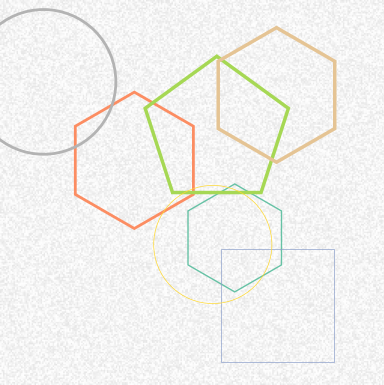[{"shape": "hexagon", "thickness": 1, "radius": 0.7, "center": [0.61, 0.382]}, {"shape": "hexagon", "thickness": 2, "radius": 0.89, "center": [0.349, 0.584]}, {"shape": "square", "thickness": 0.5, "radius": 0.73, "center": [0.721, 0.206]}, {"shape": "pentagon", "thickness": 2.5, "radius": 0.98, "center": [0.563, 0.658]}, {"shape": "circle", "thickness": 0.5, "radius": 0.77, "center": [0.553, 0.365]}, {"shape": "hexagon", "thickness": 2.5, "radius": 0.87, "center": [0.718, 0.753]}, {"shape": "circle", "thickness": 2, "radius": 0.94, "center": [0.113, 0.787]}]